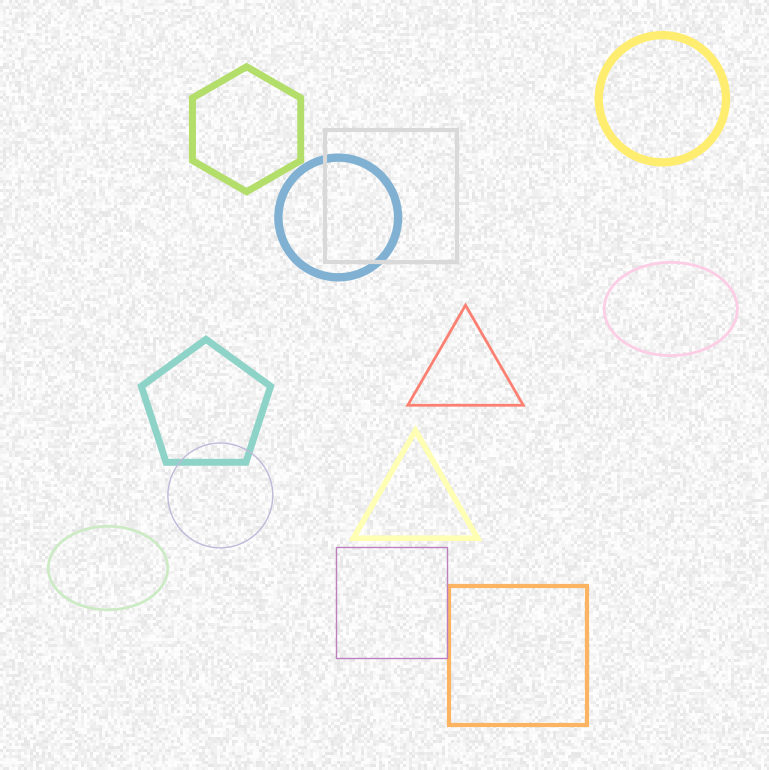[{"shape": "pentagon", "thickness": 2.5, "radius": 0.44, "center": [0.268, 0.471]}, {"shape": "triangle", "thickness": 2, "radius": 0.47, "center": [0.54, 0.348]}, {"shape": "circle", "thickness": 0.5, "radius": 0.34, "center": [0.286, 0.357]}, {"shape": "triangle", "thickness": 1, "radius": 0.43, "center": [0.605, 0.517]}, {"shape": "circle", "thickness": 3, "radius": 0.39, "center": [0.439, 0.718]}, {"shape": "square", "thickness": 1.5, "radius": 0.45, "center": [0.672, 0.149]}, {"shape": "hexagon", "thickness": 2.5, "radius": 0.41, "center": [0.32, 0.832]}, {"shape": "oval", "thickness": 1, "radius": 0.43, "center": [0.871, 0.599]}, {"shape": "square", "thickness": 1.5, "radius": 0.43, "center": [0.507, 0.745]}, {"shape": "square", "thickness": 0.5, "radius": 0.36, "center": [0.508, 0.217]}, {"shape": "oval", "thickness": 1, "radius": 0.39, "center": [0.14, 0.262]}, {"shape": "circle", "thickness": 3, "radius": 0.41, "center": [0.86, 0.872]}]